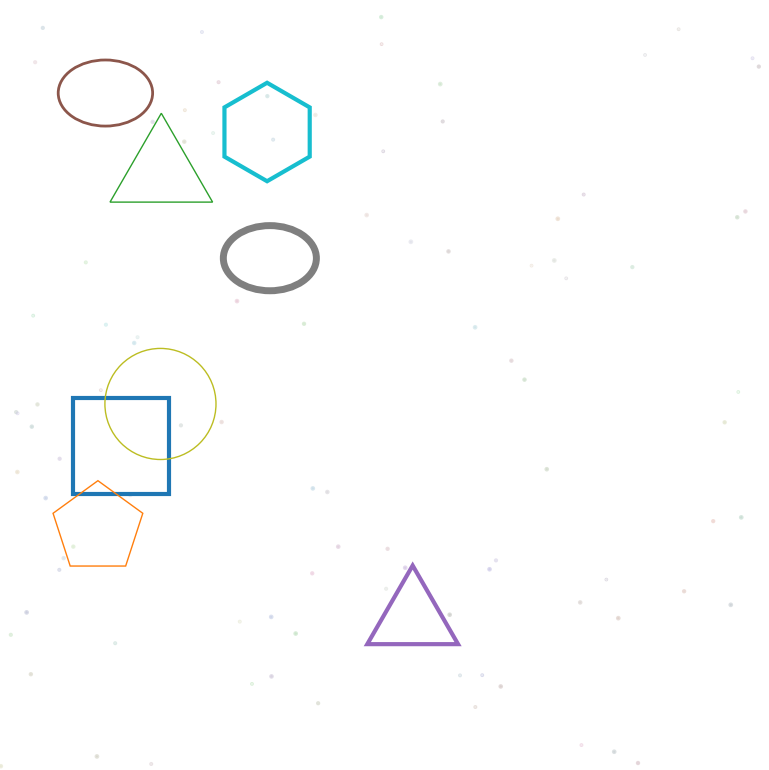[{"shape": "square", "thickness": 1.5, "radius": 0.31, "center": [0.157, 0.421]}, {"shape": "pentagon", "thickness": 0.5, "radius": 0.31, "center": [0.127, 0.314]}, {"shape": "triangle", "thickness": 0.5, "radius": 0.38, "center": [0.209, 0.776]}, {"shape": "triangle", "thickness": 1.5, "radius": 0.34, "center": [0.536, 0.197]}, {"shape": "oval", "thickness": 1, "radius": 0.31, "center": [0.137, 0.879]}, {"shape": "oval", "thickness": 2.5, "radius": 0.3, "center": [0.35, 0.665]}, {"shape": "circle", "thickness": 0.5, "radius": 0.36, "center": [0.208, 0.475]}, {"shape": "hexagon", "thickness": 1.5, "radius": 0.32, "center": [0.347, 0.829]}]